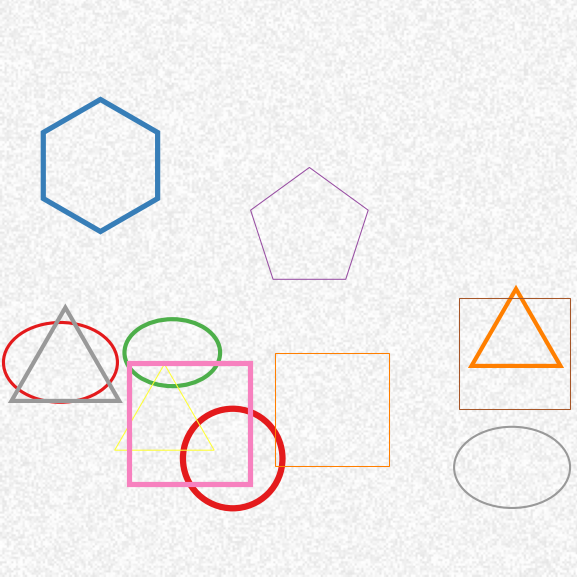[{"shape": "oval", "thickness": 1.5, "radius": 0.49, "center": [0.105, 0.372]}, {"shape": "circle", "thickness": 3, "radius": 0.43, "center": [0.403, 0.205]}, {"shape": "hexagon", "thickness": 2.5, "radius": 0.57, "center": [0.174, 0.713]}, {"shape": "oval", "thickness": 2, "radius": 0.41, "center": [0.298, 0.388]}, {"shape": "pentagon", "thickness": 0.5, "radius": 0.54, "center": [0.536, 0.602]}, {"shape": "square", "thickness": 0.5, "radius": 0.49, "center": [0.575, 0.289]}, {"shape": "triangle", "thickness": 2, "radius": 0.44, "center": [0.894, 0.41]}, {"shape": "triangle", "thickness": 0.5, "radius": 0.5, "center": [0.285, 0.269]}, {"shape": "square", "thickness": 0.5, "radius": 0.48, "center": [0.891, 0.388]}, {"shape": "square", "thickness": 2.5, "radius": 0.53, "center": [0.328, 0.266]}, {"shape": "triangle", "thickness": 2, "radius": 0.54, "center": [0.113, 0.359]}, {"shape": "oval", "thickness": 1, "radius": 0.5, "center": [0.887, 0.19]}]